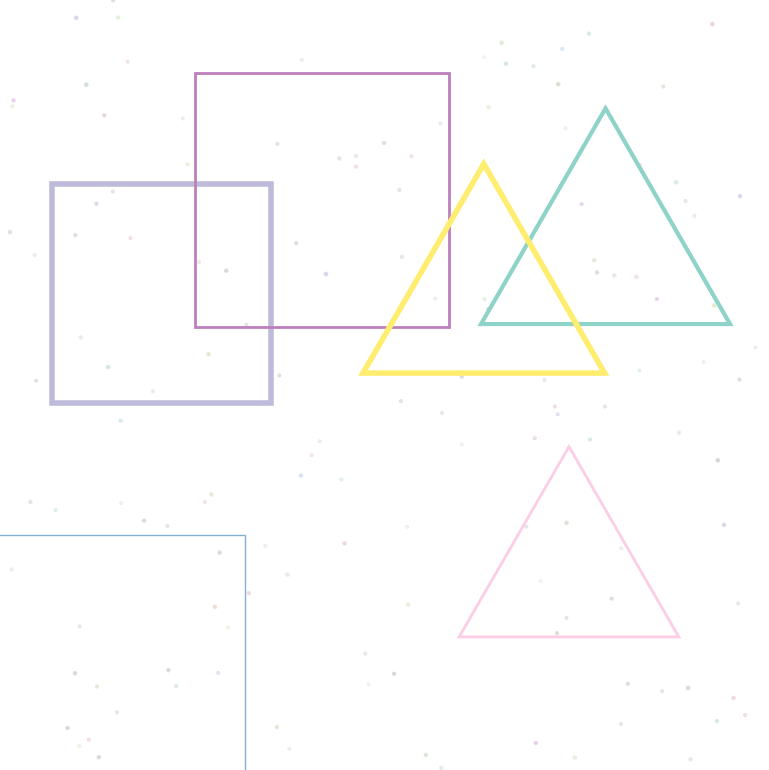[{"shape": "triangle", "thickness": 1.5, "radius": 0.93, "center": [0.786, 0.673]}, {"shape": "square", "thickness": 2, "radius": 0.71, "center": [0.21, 0.619]}, {"shape": "square", "thickness": 0.5, "radius": 0.8, "center": [0.158, 0.145]}, {"shape": "triangle", "thickness": 1, "radius": 0.82, "center": [0.739, 0.255]}, {"shape": "square", "thickness": 1, "radius": 0.82, "center": [0.418, 0.741]}, {"shape": "triangle", "thickness": 2, "radius": 0.91, "center": [0.628, 0.606]}]